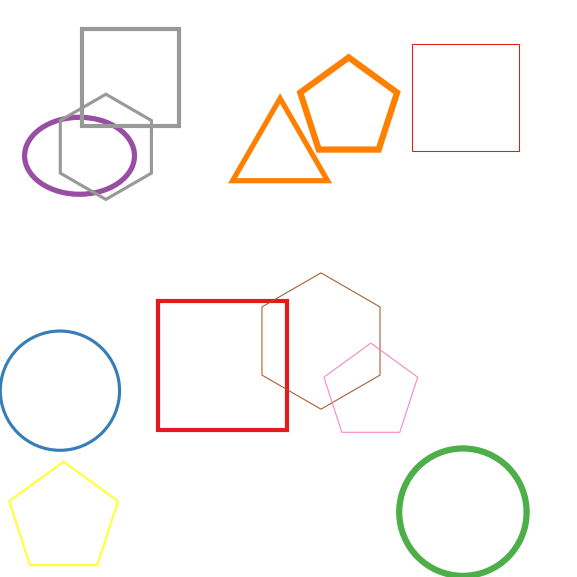[{"shape": "square", "thickness": 0.5, "radius": 0.46, "center": [0.806, 0.83]}, {"shape": "square", "thickness": 2, "radius": 0.56, "center": [0.385, 0.366]}, {"shape": "circle", "thickness": 1.5, "radius": 0.52, "center": [0.104, 0.323]}, {"shape": "circle", "thickness": 3, "radius": 0.55, "center": [0.802, 0.112]}, {"shape": "oval", "thickness": 2.5, "radius": 0.48, "center": [0.138, 0.729]}, {"shape": "triangle", "thickness": 2.5, "radius": 0.47, "center": [0.485, 0.734]}, {"shape": "pentagon", "thickness": 3, "radius": 0.44, "center": [0.604, 0.812]}, {"shape": "pentagon", "thickness": 1, "radius": 0.5, "center": [0.11, 0.101]}, {"shape": "hexagon", "thickness": 0.5, "radius": 0.59, "center": [0.556, 0.409]}, {"shape": "pentagon", "thickness": 0.5, "radius": 0.43, "center": [0.642, 0.32]}, {"shape": "square", "thickness": 2, "radius": 0.42, "center": [0.226, 0.865]}, {"shape": "hexagon", "thickness": 1.5, "radius": 0.46, "center": [0.183, 0.745]}]